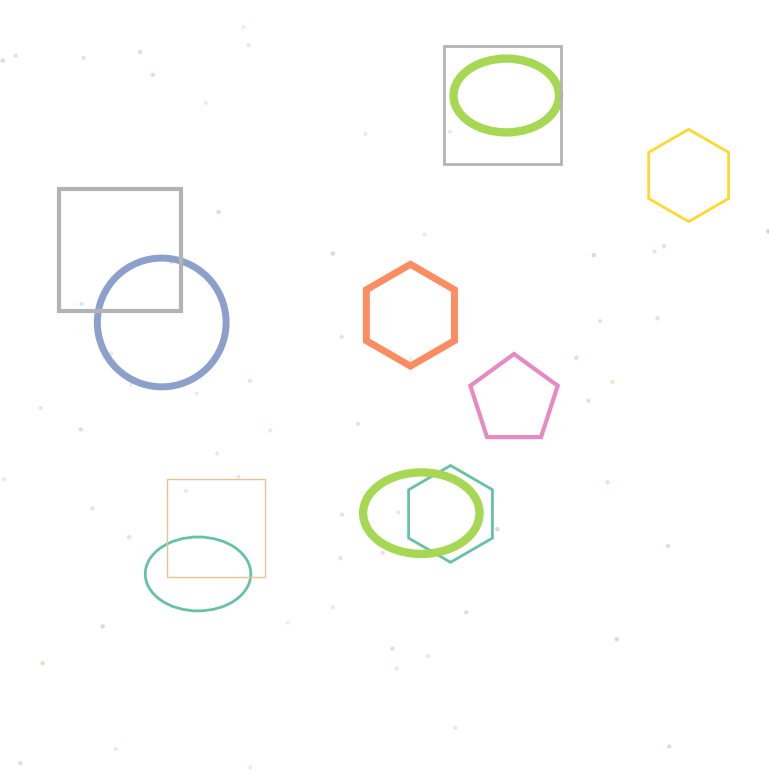[{"shape": "hexagon", "thickness": 1, "radius": 0.31, "center": [0.585, 0.333]}, {"shape": "oval", "thickness": 1, "radius": 0.34, "center": [0.257, 0.255]}, {"shape": "hexagon", "thickness": 2.5, "radius": 0.33, "center": [0.533, 0.591]}, {"shape": "circle", "thickness": 2.5, "radius": 0.42, "center": [0.21, 0.581]}, {"shape": "pentagon", "thickness": 1.5, "radius": 0.3, "center": [0.668, 0.481]}, {"shape": "oval", "thickness": 3, "radius": 0.34, "center": [0.658, 0.876]}, {"shape": "oval", "thickness": 3, "radius": 0.38, "center": [0.547, 0.334]}, {"shape": "hexagon", "thickness": 1, "radius": 0.3, "center": [0.894, 0.772]}, {"shape": "square", "thickness": 0.5, "radius": 0.32, "center": [0.281, 0.314]}, {"shape": "square", "thickness": 1, "radius": 0.38, "center": [0.653, 0.864]}, {"shape": "square", "thickness": 1.5, "radius": 0.4, "center": [0.156, 0.675]}]